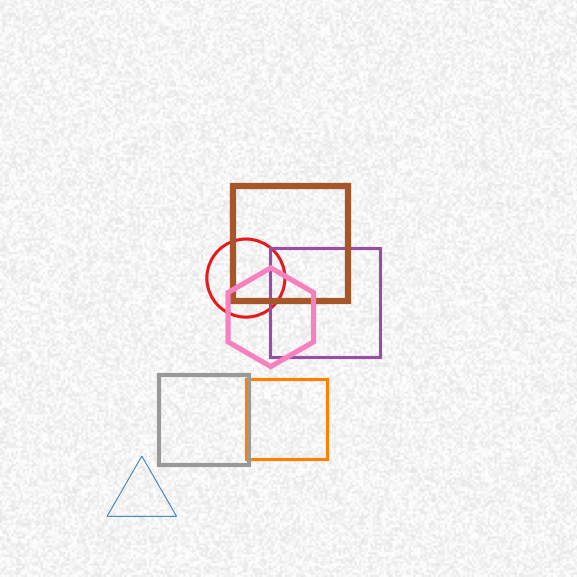[{"shape": "circle", "thickness": 1.5, "radius": 0.34, "center": [0.426, 0.518]}, {"shape": "triangle", "thickness": 0.5, "radius": 0.35, "center": [0.246, 0.14]}, {"shape": "square", "thickness": 1.5, "radius": 0.47, "center": [0.563, 0.475]}, {"shape": "square", "thickness": 1.5, "radius": 0.35, "center": [0.496, 0.273]}, {"shape": "square", "thickness": 3, "radius": 0.5, "center": [0.503, 0.578]}, {"shape": "hexagon", "thickness": 2.5, "radius": 0.43, "center": [0.469, 0.45]}, {"shape": "square", "thickness": 2, "radius": 0.39, "center": [0.353, 0.272]}]